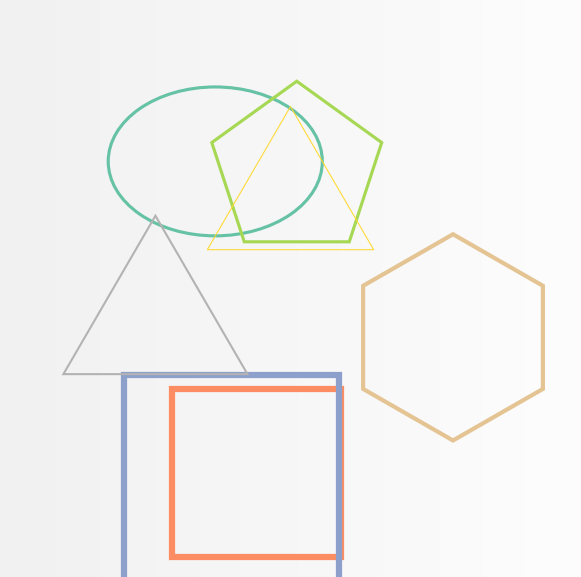[{"shape": "oval", "thickness": 1.5, "radius": 0.92, "center": [0.37, 0.72]}, {"shape": "square", "thickness": 3, "radius": 0.73, "center": [0.442, 0.18]}, {"shape": "square", "thickness": 3, "radius": 0.92, "center": [0.399, 0.165]}, {"shape": "pentagon", "thickness": 1.5, "radius": 0.77, "center": [0.511, 0.705]}, {"shape": "triangle", "thickness": 0.5, "radius": 0.83, "center": [0.5, 0.649]}, {"shape": "hexagon", "thickness": 2, "radius": 0.89, "center": [0.779, 0.415]}, {"shape": "triangle", "thickness": 1, "radius": 0.91, "center": [0.267, 0.443]}]